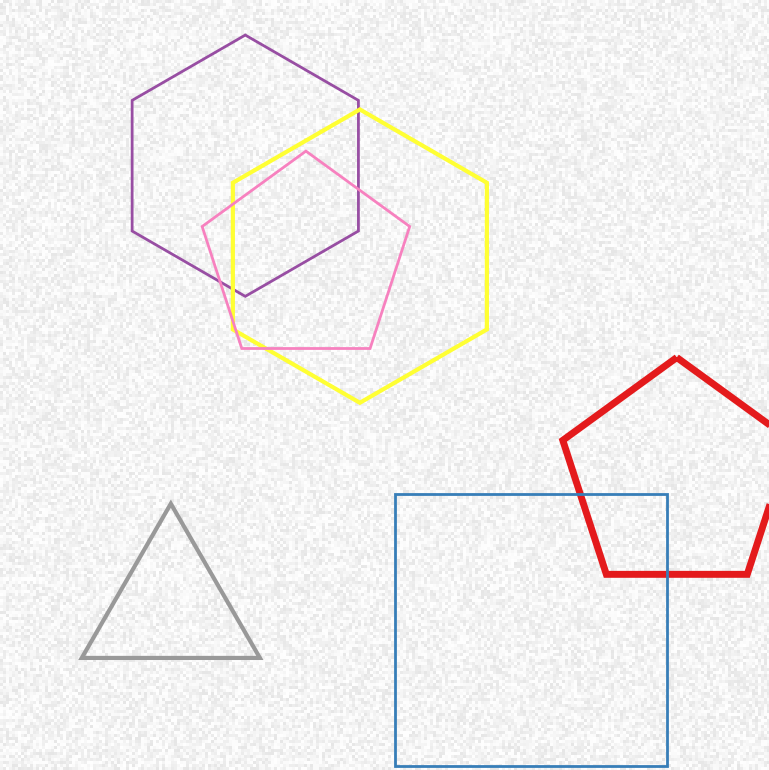[{"shape": "pentagon", "thickness": 2.5, "radius": 0.78, "center": [0.879, 0.38]}, {"shape": "square", "thickness": 1, "radius": 0.88, "center": [0.69, 0.182]}, {"shape": "hexagon", "thickness": 1, "radius": 0.85, "center": [0.319, 0.785]}, {"shape": "hexagon", "thickness": 1.5, "radius": 0.95, "center": [0.467, 0.667]}, {"shape": "pentagon", "thickness": 1, "radius": 0.71, "center": [0.397, 0.662]}, {"shape": "triangle", "thickness": 1.5, "radius": 0.67, "center": [0.222, 0.212]}]